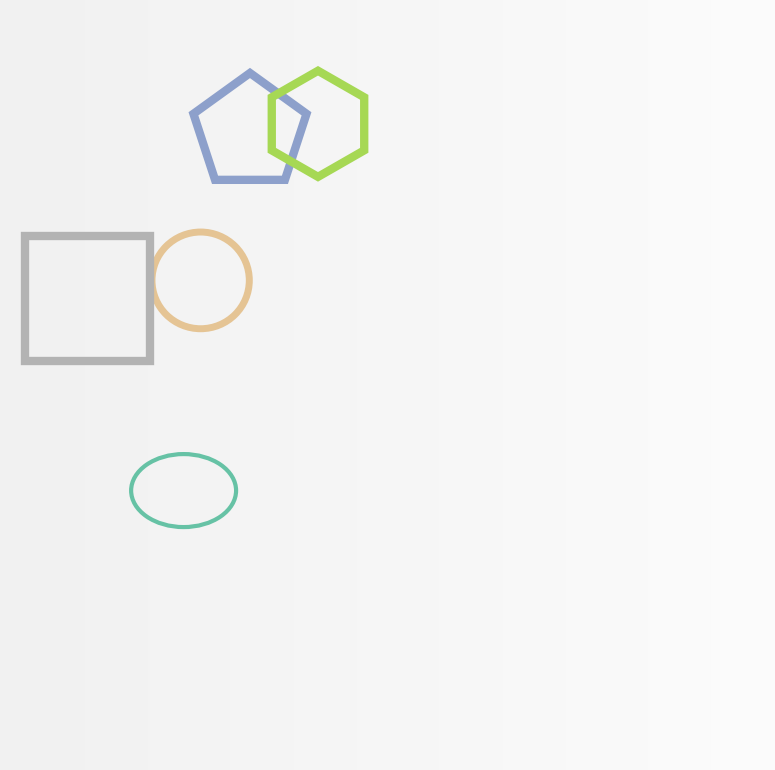[{"shape": "oval", "thickness": 1.5, "radius": 0.34, "center": [0.237, 0.363]}, {"shape": "pentagon", "thickness": 3, "radius": 0.38, "center": [0.323, 0.828]}, {"shape": "hexagon", "thickness": 3, "radius": 0.34, "center": [0.41, 0.839]}, {"shape": "circle", "thickness": 2.5, "radius": 0.31, "center": [0.259, 0.636]}, {"shape": "square", "thickness": 3, "radius": 0.4, "center": [0.113, 0.612]}]